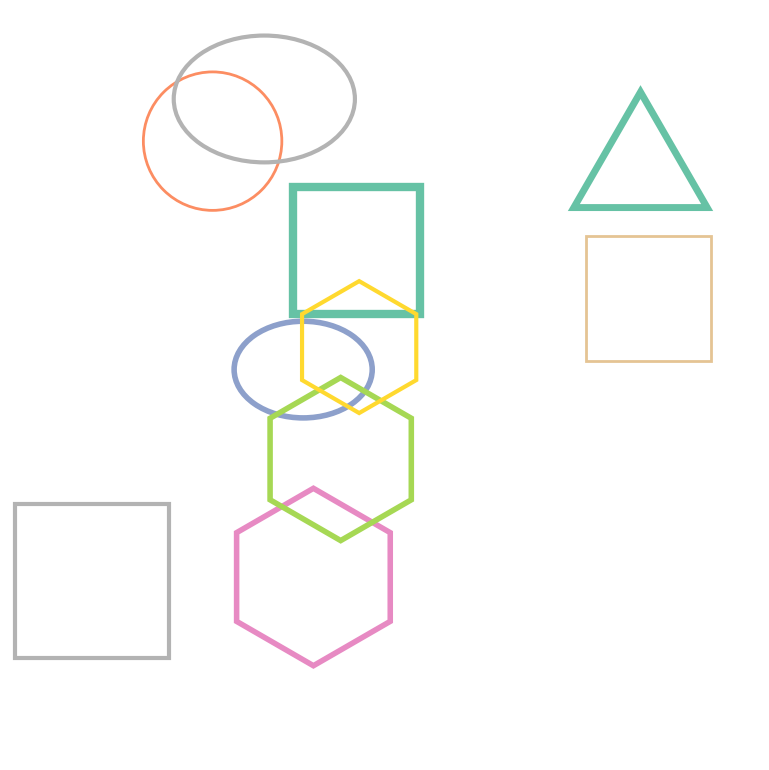[{"shape": "square", "thickness": 3, "radius": 0.41, "center": [0.463, 0.675]}, {"shape": "triangle", "thickness": 2.5, "radius": 0.5, "center": [0.832, 0.78]}, {"shape": "circle", "thickness": 1, "radius": 0.45, "center": [0.276, 0.817]}, {"shape": "oval", "thickness": 2, "radius": 0.45, "center": [0.394, 0.52]}, {"shape": "hexagon", "thickness": 2, "radius": 0.58, "center": [0.407, 0.251]}, {"shape": "hexagon", "thickness": 2, "radius": 0.53, "center": [0.442, 0.404]}, {"shape": "hexagon", "thickness": 1.5, "radius": 0.43, "center": [0.466, 0.549]}, {"shape": "square", "thickness": 1, "radius": 0.41, "center": [0.842, 0.612]}, {"shape": "oval", "thickness": 1.5, "radius": 0.59, "center": [0.343, 0.871]}, {"shape": "square", "thickness": 1.5, "radius": 0.5, "center": [0.119, 0.246]}]